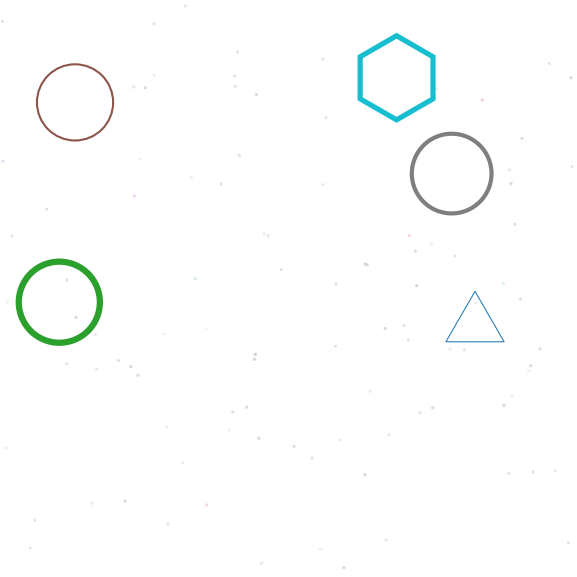[{"shape": "triangle", "thickness": 0.5, "radius": 0.29, "center": [0.823, 0.436]}, {"shape": "circle", "thickness": 3, "radius": 0.35, "center": [0.103, 0.476]}, {"shape": "circle", "thickness": 1, "radius": 0.33, "center": [0.13, 0.822]}, {"shape": "circle", "thickness": 2, "radius": 0.34, "center": [0.782, 0.699]}, {"shape": "hexagon", "thickness": 2.5, "radius": 0.36, "center": [0.687, 0.864]}]